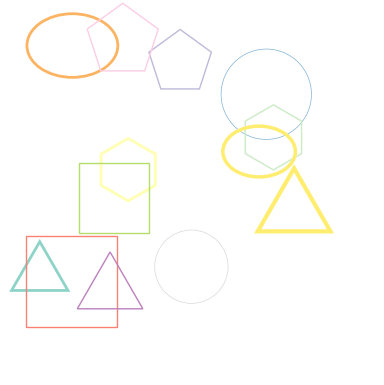[{"shape": "triangle", "thickness": 2, "radius": 0.42, "center": [0.103, 0.288]}, {"shape": "hexagon", "thickness": 2, "radius": 0.41, "center": [0.333, 0.559]}, {"shape": "pentagon", "thickness": 1, "radius": 0.43, "center": [0.468, 0.838]}, {"shape": "square", "thickness": 1, "radius": 0.59, "center": [0.186, 0.27]}, {"shape": "circle", "thickness": 0.5, "radius": 0.59, "center": [0.692, 0.755]}, {"shape": "oval", "thickness": 2, "radius": 0.59, "center": [0.188, 0.882]}, {"shape": "square", "thickness": 1, "radius": 0.45, "center": [0.295, 0.486]}, {"shape": "pentagon", "thickness": 1, "radius": 0.49, "center": [0.319, 0.894]}, {"shape": "circle", "thickness": 0.5, "radius": 0.48, "center": [0.497, 0.307]}, {"shape": "triangle", "thickness": 1, "radius": 0.49, "center": [0.286, 0.247]}, {"shape": "hexagon", "thickness": 1, "radius": 0.42, "center": [0.71, 0.643]}, {"shape": "triangle", "thickness": 3, "radius": 0.55, "center": [0.764, 0.454]}, {"shape": "oval", "thickness": 2.5, "radius": 0.47, "center": [0.673, 0.606]}]